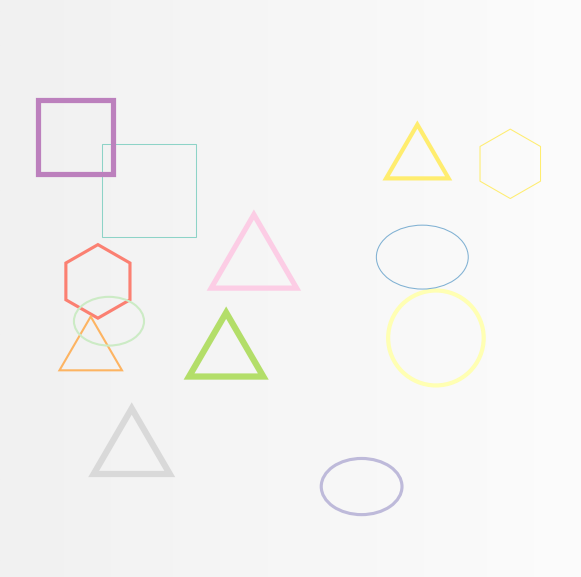[{"shape": "square", "thickness": 0.5, "radius": 0.4, "center": [0.256, 0.669]}, {"shape": "circle", "thickness": 2, "radius": 0.41, "center": [0.75, 0.414]}, {"shape": "oval", "thickness": 1.5, "radius": 0.35, "center": [0.622, 0.157]}, {"shape": "hexagon", "thickness": 1.5, "radius": 0.32, "center": [0.168, 0.512]}, {"shape": "oval", "thickness": 0.5, "radius": 0.4, "center": [0.727, 0.554]}, {"shape": "triangle", "thickness": 1, "radius": 0.31, "center": [0.156, 0.389]}, {"shape": "triangle", "thickness": 3, "radius": 0.37, "center": [0.389, 0.384]}, {"shape": "triangle", "thickness": 2.5, "radius": 0.42, "center": [0.437, 0.543]}, {"shape": "triangle", "thickness": 3, "radius": 0.38, "center": [0.227, 0.216]}, {"shape": "square", "thickness": 2.5, "radius": 0.32, "center": [0.13, 0.762]}, {"shape": "oval", "thickness": 1, "radius": 0.3, "center": [0.187, 0.443]}, {"shape": "hexagon", "thickness": 0.5, "radius": 0.3, "center": [0.878, 0.715]}, {"shape": "triangle", "thickness": 2, "radius": 0.31, "center": [0.718, 0.721]}]